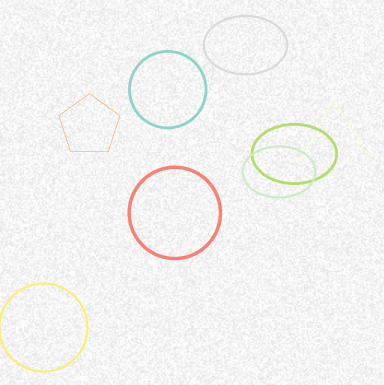[{"shape": "circle", "thickness": 2, "radius": 0.5, "center": [0.436, 0.767]}, {"shape": "triangle", "thickness": 0.5, "radius": 0.55, "center": [0.869, 0.63]}, {"shape": "circle", "thickness": 2.5, "radius": 0.59, "center": [0.454, 0.447]}, {"shape": "pentagon", "thickness": 0.5, "radius": 0.42, "center": [0.232, 0.674]}, {"shape": "oval", "thickness": 2, "radius": 0.55, "center": [0.764, 0.6]}, {"shape": "oval", "thickness": 1.5, "radius": 0.54, "center": [0.638, 0.883]}, {"shape": "oval", "thickness": 1.5, "radius": 0.48, "center": [0.725, 0.553]}, {"shape": "circle", "thickness": 1.5, "radius": 0.57, "center": [0.113, 0.149]}]